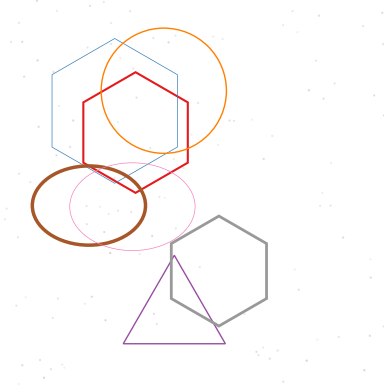[{"shape": "hexagon", "thickness": 1.5, "radius": 0.78, "center": [0.352, 0.656]}, {"shape": "hexagon", "thickness": 0.5, "radius": 0.94, "center": [0.298, 0.712]}, {"shape": "triangle", "thickness": 1, "radius": 0.77, "center": [0.453, 0.184]}, {"shape": "circle", "thickness": 1, "radius": 0.81, "center": [0.425, 0.764]}, {"shape": "oval", "thickness": 2.5, "radius": 0.73, "center": [0.231, 0.466]}, {"shape": "oval", "thickness": 0.5, "radius": 0.81, "center": [0.344, 0.463]}, {"shape": "hexagon", "thickness": 2, "radius": 0.71, "center": [0.569, 0.296]}]